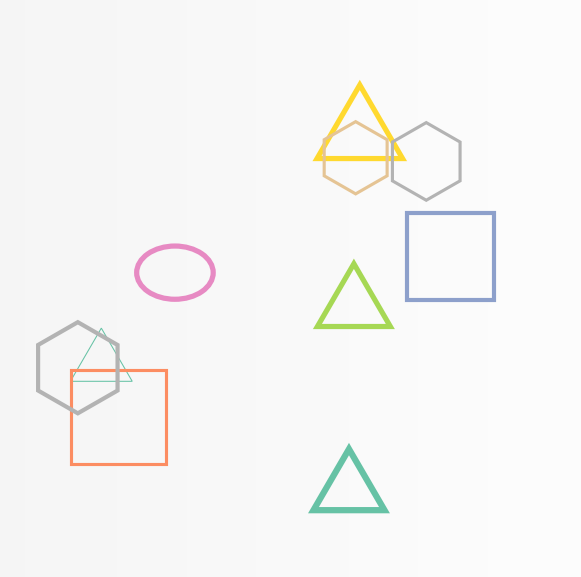[{"shape": "triangle", "thickness": 0.5, "radius": 0.31, "center": [0.174, 0.37]}, {"shape": "triangle", "thickness": 3, "radius": 0.35, "center": [0.6, 0.151]}, {"shape": "square", "thickness": 1.5, "radius": 0.41, "center": [0.203, 0.277]}, {"shape": "square", "thickness": 2, "radius": 0.37, "center": [0.775, 0.555]}, {"shape": "oval", "thickness": 2.5, "radius": 0.33, "center": [0.301, 0.527]}, {"shape": "triangle", "thickness": 2.5, "radius": 0.36, "center": [0.609, 0.47]}, {"shape": "triangle", "thickness": 2.5, "radius": 0.42, "center": [0.619, 0.767]}, {"shape": "hexagon", "thickness": 1.5, "radius": 0.31, "center": [0.612, 0.726]}, {"shape": "hexagon", "thickness": 2, "radius": 0.39, "center": [0.134, 0.362]}, {"shape": "hexagon", "thickness": 1.5, "radius": 0.34, "center": [0.733, 0.72]}]